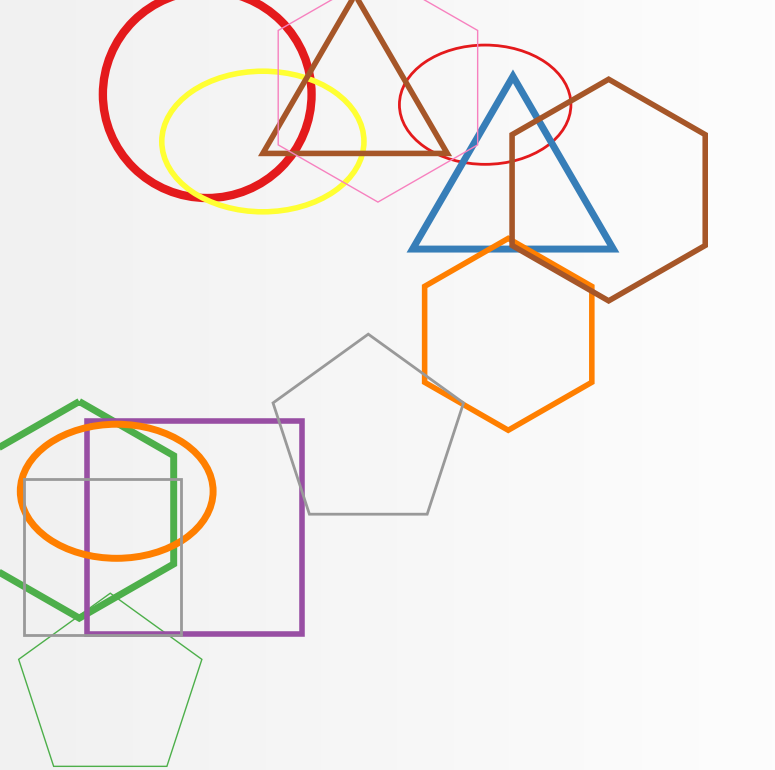[{"shape": "circle", "thickness": 3, "radius": 0.67, "center": [0.267, 0.877]}, {"shape": "oval", "thickness": 1, "radius": 0.55, "center": [0.626, 0.864]}, {"shape": "triangle", "thickness": 2.5, "radius": 0.75, "center": [0.662, 0.751]}, {"shape": "pentagon", "thickness": 0.5, "radius": 0.62, "center": [0.142, 0.105]}, {"shape": "hexagon", "thickness": 2.5, "radius": 0.7, "center": [0.102, 0.338]}, {"shape": "square", "thickness": 2, "radius": 0.69, "center": [0.251, 0.315]}, {"shape": "hexagon", "thickness": 2, "radius": 0.62, "center": [0.656, 0.566]}, {"shape": "oval", "thickness": 2.5, "radius": 0.62, "center": [0.151, 0.362]}, {"shape": "oval", "thickness": 2, "radius": 0.65, "center": [0.339, 0.816]}, {"shape": "hexagon", "thickness": 2, "radius": 0.72, "center": [0.785, 0.753]}, {"shape": "triangle", "thickness": 2, "radius": 0.69, "center": [0.458, 0.869]}, {"shape": "hexagon", "thickness": 0.5, "radius": 0.74, "center": [0.488, 0.886]}, {"shape": "pentagon", "thickness": 1, "radius": 0.65, "center": [0.475, 0.437]}, {"shape": "square", "thickness": 1, "radius": 0.51, "center": [0.133, 0.277]}]